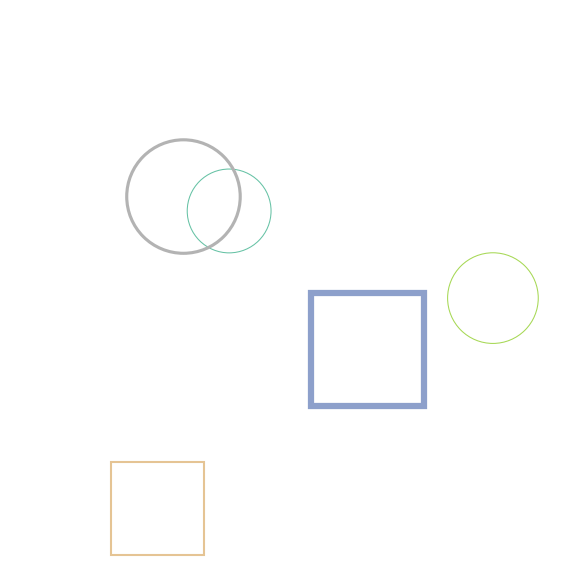[{"shape": "circle", "thickness": 0.5, "radius": 0.36, "center": [0.397, 0.634]}, {"shape": "square", "thickness": 3, "radius": 0.49, "center": [0.637, 0.395]}, {"shape": "circle", "thickness": 0.5, "radius": 0.39, "center": [0.854, 0.483]}, {"shape": "square", "thickness": 1, "radius": 0.4, "center": [0.273, 0.119]}, {"shape": "circle", "thickness": 1.5, "radius": 0.49, "center": [0.318, 0.659]}]